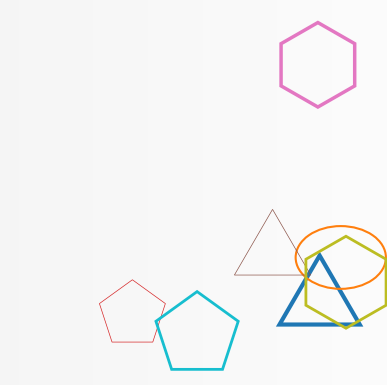[{"shape": "triangle", "thickness": 3, "radius": 0.6, "center": [0.825, 0.217]}, {"shape": "oval", "thickness": 1.5, "radius": 0.58, "center": [0.879, 0.331]}, {"shape": "pentagon", "thickness": 0.5, "radius": 0.45, "center": [0.342, 0.184]}, {"shape": "triangle", "thickness": 0.5, "radius": 0.57, "center": [0.703, 0.342]}, {"shape": "hexagon", "thickness": 2.5, "radius": 0.55, "center": [0.82, 0.832]}, {"shape": "hexagon", "thickness": 2, "radius": 0.6, "center": [0.893, 0.267]}, {"shape": "pentagon", "thickness": 2, "radius": 0.56, "center": [0.509, 0.131]}]